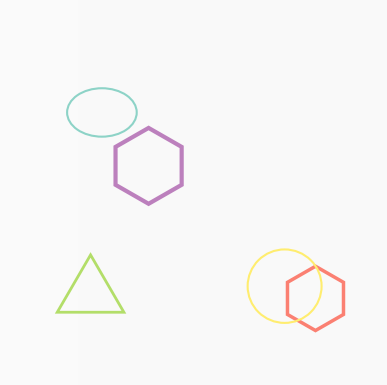[{"shape": "oval", "thickness": 1.5, "radius": 0.45, "center": [0.263, 0.708]}, {"shape": "hexagon", "thickness": 2.5, "radius": 0.42, "center": [0.814, 0.225]}, {"shape": "triangle", "thickness": 2, "radius": 0.5, "center": [0.234, 0.239]}, {"shape": "hexagon", "thickness": 3, "radius": 0.49, "center": [0.383, 0.569]}, {"shape": "circle", "thickness": 1.5, "radius": 0.48, "center": [0.734, 0.257]}]